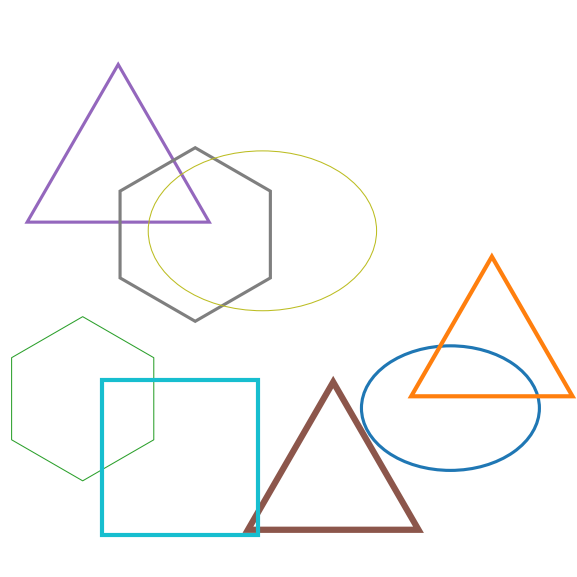[{"shape": "oval", "thickness": 1.5, "radius": 0.77, "center": [0.78, 0.292]}, {"shape": "triangle", "thickness": 2, "radius": 0.81, "center": [0.852, 0.394]}, {"shape": "hexagon", "thickness": 0.5, "radius": 0.71, "center": [0.143, 0.309]}, {"shape": "triangle", "thickness": 1.5, "radius": 0.91, "center": [0.205, 0.706]}, {"shape": "triangle", "thickness": 3, "radius": 0.85, "center": [0.577, 0.167]}, {"shape": "hexagon", "thickness": 1.5, "radius": 0.75, "center": [0.338, 0.593]}, {"shape": "oval", "thickness": 0.5, "radius": 0.99, "center": [0.454, 0.599]}, {"shape": "square", "thickness": 2, "radius": 0.67, "center": [0.311, 0.207]}]